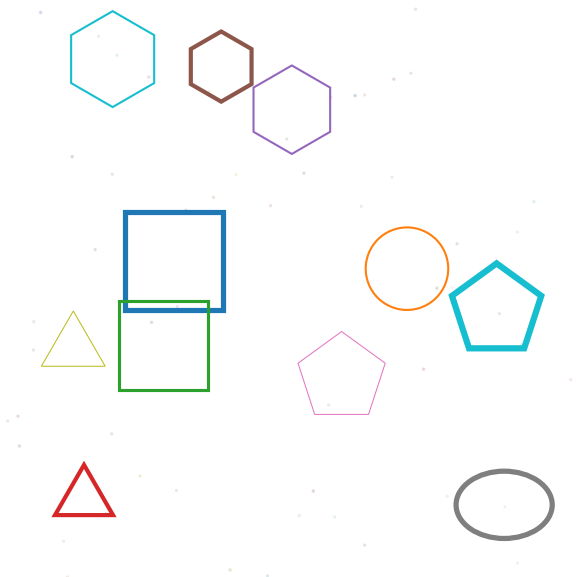[{"shape": "square", "thickness": 2.5, "radius": 0.42, "center": [0.302, 0.547]}, {"shape": "circle", "thickness": 1, "radius": 0.36, "center": [0.705, 0.534]}, {"shape": "square", "thickness": 1.5, "radius": 0.39, "center": [0.283, 0.401]}, {"shape": "triangle", "thickness": 2, "radius": 0.29, "center": [0.145, 0.136]}, {"shape": "hexagon", "thickness": 1, "radius": 0.38, "center": [0.505, 0.809]}, {"shape": "hexagon", "thickness": 2, "radius": 0.3, "center": [0.383, 0.884]}, {"shape": "pentagon", "thickness": 0.5, "radius": 0.4, "center": [0.592, 0.346]}, {"shape": "oval", "thickness": 2.5, "radius": 0.42, "center": [0.873, 0.125]}, {"shape": "triangle", "thickness": 0.5, "radius": 0.32, "center": [0.127, 0.397]}, {"shape": "pentagon", "thickness": 3, "radius": 0.41, "center": [0.86, 0.462]}, {"shape": "hexagon", "thickness": 1, "radius": 0.42, "center": [0.195, 0.897]}]